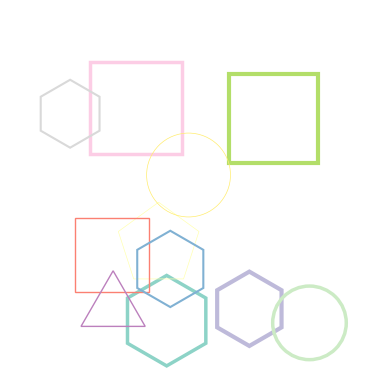[{"shape": "hexagon", "thickness": 2.5, "radius": 0.59, "center": [0.433, 0.167]}, {"shape": "pentagon", "thickness": 0.5, "radius": 0.55, "center": [0.412, 0.365]}, {"shape": "hexagon", "thickness": 3, "radius": 0.48, "center": [0.648, 0.198]}, {"shape": "square", "thickness": 1, "radius": 0.48, "center": [0.291, 0.339]}, {"shape": "hexagon", "thickness": 1.5, "radius": 0.5, "center": [0.442, 0.302]}, {"shape": "square", "thickness": 3, "radius": 0.58, "center": [0.71, 0.693]}, {"shape": "square", "thickness": 2.5, "radius": 0.6, "center": [0.353, 0.719]}, {"shape": "hexagon", "thickness": 1.5, "radius": 0.44, "center": [0.182, 0.705]}, {"shape": "triangle", "thickness": 1, "radius": 0.48, "center": [0.294, 0.2]}, {"shape": "circle", "thickness": 2.5, "radius": 0.48, "center": [0.804, 0.161]}, {"shape": "circle", "thickness": 0.5, "radius": 0.54, "center": [0.49, 0.545]}]